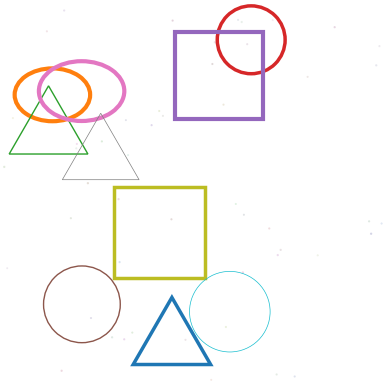[{"shape": "triangle", "thickness": 2.5, "radius": 0.58, "center": [0.446, 0.111]}, {"shape": "oval", "thickness": 3, "radius": 0.49, "center": [0.136, 0.754]}, {"shape": "triangle", "thickness": 1, "radius": 0.59, "center": [0.126, 0.659]}, {"shape": "circle", "thickness": 2.5, "radius": 0.44, "center": [0.652, 0.897]}, {"shape": "square", "thickness": 3, "radius": 0.57, "center": [0.569, 0.805]}, {"shape": "circle", "thickness": 1, "radius": 0.5, "center": [0.213, 0.21]}, {"shape": "oval", "thickness": 3, "radius": 0.55, "center": [0.212, 0.763]}, {"shape": "triangle", "thickness": 0.5, "radius": 0.58, "center": [0.262, 0.591]}, {"shape": "square", "thickness": 2.5, "radius": 0.59, "center": [0.413, 0.396]}, {"shape": "circle", "thickness": 0.5, "radius": 0.52, "center": [0.597, 0.19]}]